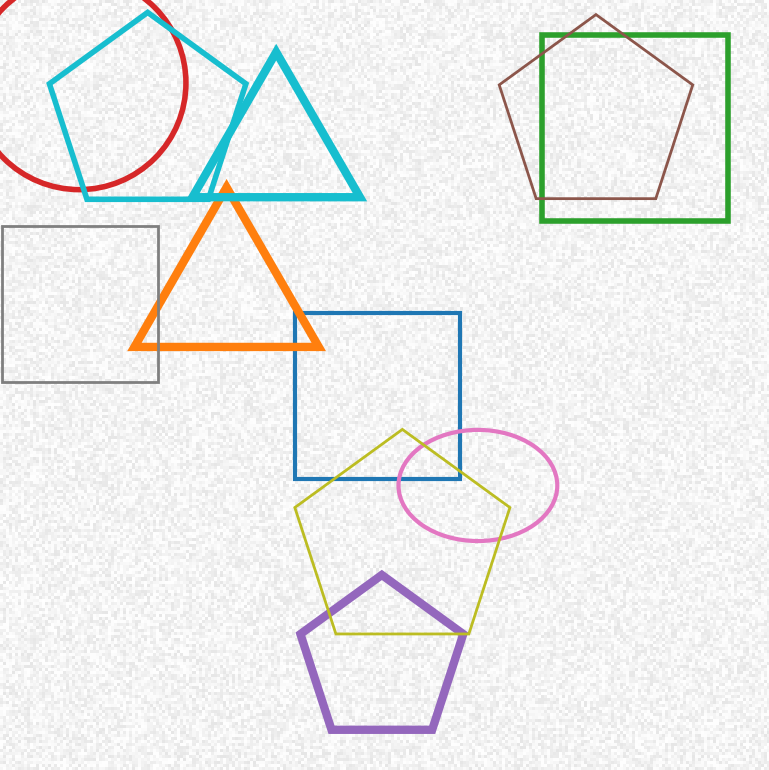[{"shape": "square", "thickness": 1.5, "radius": 0.54, "center": [0.49, 0.486]}, {"shape": "triangle", "thickness": 3, "radius": 0.69, "center": [0.294, 0.619]}, {"shape": "square", "thickness": 2, "radius": 0.6, "center": [0.825, 0.834]}, {"shape": "circle", "thickness": 2, "radius": 0.69, "center": [0.103, 0.892]}, {"shape": "pentagon", "thickness": 3, "radius": 0.56, "center": [0.496, 0.142]}, {"shape": "pentagon", "thickness": 1, "radius": 0.66, "center": [0.774, 0.849]}, {"shape": "oval", "thickness": 1.5, "radius": 0.52, "center": [0.621, 0.37]}, {"shape": "square", "thickness": 1, "radius": 0.51, "center": [0.103, 0.605]}, {"shape": "pentagon", "thickness": 1, "radius": 0.73, "center": [0.523, 0.295]}, {"shape": "triangle", "thickness": 3, "radius": 0.63, "center": [0.359, 0.807]}, {"shape": "pentagon", "thickness": 2, "radius": 0.67, "center": [0.192, 0.85]}]